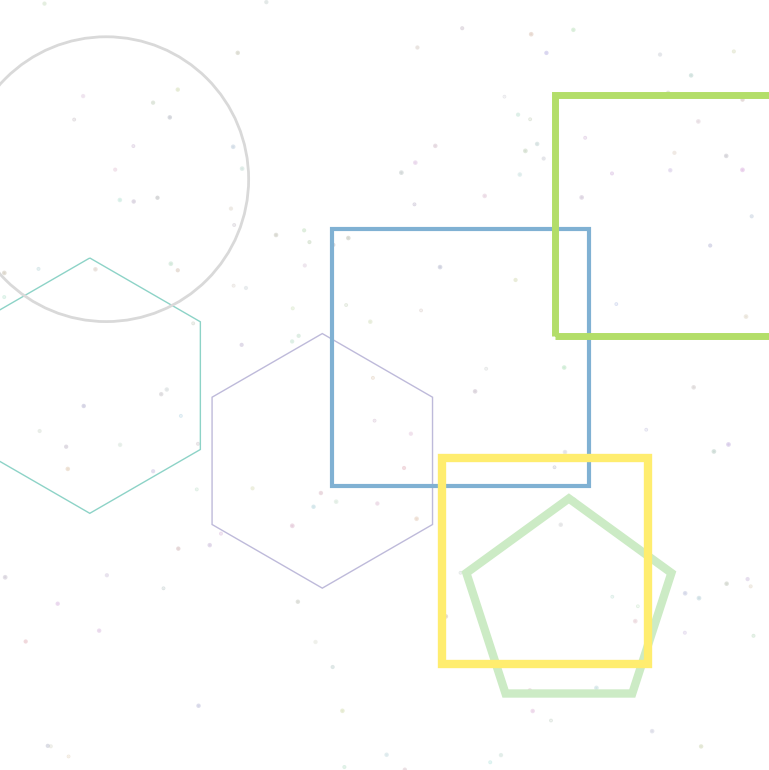[{"shape": "hexagon", "thickness": 0.5, "radius": 0.83, "center": [0.117, 0.499]}, {"shape": "hexagon", "thickness": 0.5, "radius": 0.83, "center": [0.419, 0.401]}, {"shape": "square", "thickness": 1.5, "radius": 0.83, "center": [0.598, 0.536]}, {"shape": "square", "thickness": 2.5, "radius": 0.78, "center": [0.878, 0.72]}, {"shape": "circle", "thickness": 1, "radius": 0.92, "center": [0.138, 0.767]}, {"shape": "pentagon", "thickness": 3, "radius": 0.7, "center": [0.739, 0.213]}, {"shape": "square", "thickness": 3, "radius": 0.67, "center": [0.708, 0.271]}]